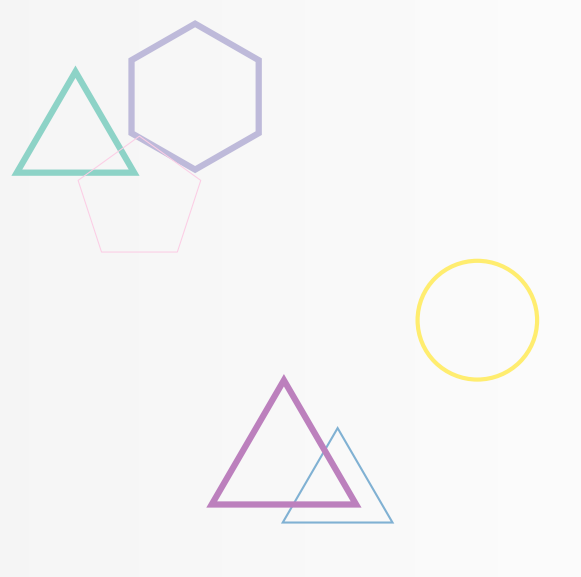[{"shape": "triangle", "thickness": 3, "radius": 0.58, "center": [0.13, 0.758]}, {"shape": "hexagon", "thickness": 3, "radius": 0.63, "center": [0.336, 0.832]}, {"shape": "triangle", "thickness": 1, "radius": 0.55, "center": [0.581, 0.149]}, {"shape": "pentagon", "thickness": 0.5, "radius": 0.55, "center": [0.24, 0.652]}, {"shape": "triangle", "thickness": 3, "radius": 0.72, "center": [0.488, 0.197]}, {"shape": "circle", "thickness": 2, "radius": 0.51, "center": [0.821, 0.445]}]